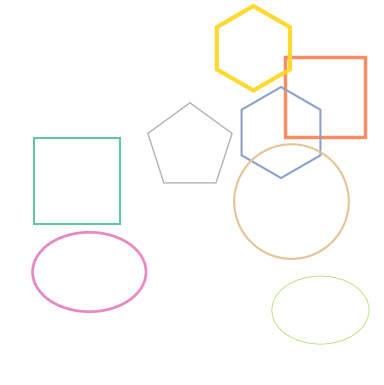[{"shape": "square", "thickness": 1.5, "radius": 0.56, "center": [0.2, 0.531]}, {"shape": "square", "thickness": 2.5, "radius": 0.52, "center": [0.844, 0.748]}, {"shape": "hexagon", "thickness": 1.5, "radius": 0.59, "center": [0.73, 0.656]}, {"shape": "oval", "thickness": 2, "radius": 0.74, "center": [0.232, 0.294]}, {"shape": "oval", "thickness": 0.5, "radius": 0.63, "center": [0.832, 0.195]}, {"shape": "hexagon", "thickness": 3, "radius": 0.55, "center": [0.658, 0.875]}, {"shape": "circle", "thickness": 1.5, "radius": 0.74, "center": [0.757, 0.476]}, {"shape": "pentagon", "thickness": 1, "radius": 0.58, "center": [0.493, 0.618]}]